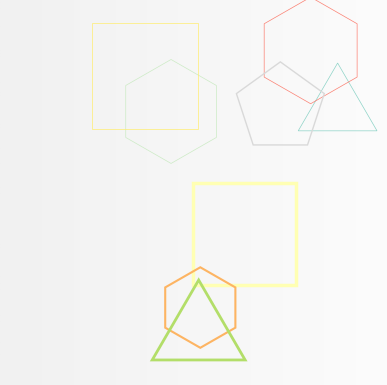[{"shape": "triangle", "thickness": 0.5, "radius": 0.59, "center": [0.871, 0.719]}, {"shape": "square", "thickness": 2.5, "radius": 0.67, "center": [0.631, 0.393]}, {"shape": "hexagon", "thickness": 0.5, "radius": 0.69, "center": [0.802, 0.869]}, {"shape": "hexagon", "thickness": 1.5, "radius": 0.52, "center": [0.517, 0.201]}, {"shape": "triangle", "thickness": 2, "radius": 0.69, "center": [0.513, 0.134]}, {"shape": "pentagon", "thickness": 1, "radius": 0.6, "center": [0.723, 0.72]}, {"shape": "hexagon", "thickness": 0.5, "radius": 0.68, "center": [0.441, 0.71]}, {"shape": "square", "thickness": 0.5, "radius": 0.69, "center": [0.374, 0.801]}]